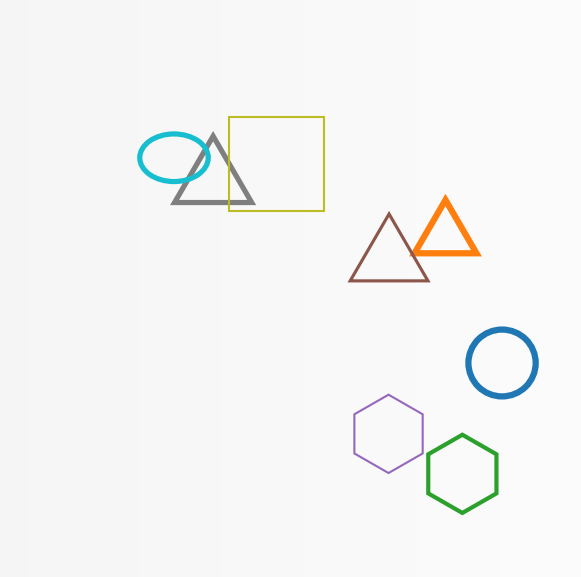[{"shape": "circle", "thickness": 3, "radius": 0.29, "center": [0.864, 0.371]}, {"shape": "triangle", "thickness": 3, "radius": 0.31, "center": [0.766, 0.591]}, {"shape": "hexagon", "thickness": 2, "radius": 0.34, "center": [0.795, 0.179]}, {"shape": "hexagon", "thickness": 1, "radius": 0.34, "center": [0.668, 0.248]}, {"shape": "triangle", "thickness": 1.5, "radius": 0.39, "center": [0.669, 0.551]}, {"shape": "triangle", "thickness": 2.5, "radius": 0.38, "center": [0.367, 0.687]}, {"shape": "square", "thickness": 1, "radius": 0.41, "center": [0.476, 0.715]}, {"shape": "oval", "thickness": 2.5, "radius": 0.29, "center": [0.299, 0.726]}]